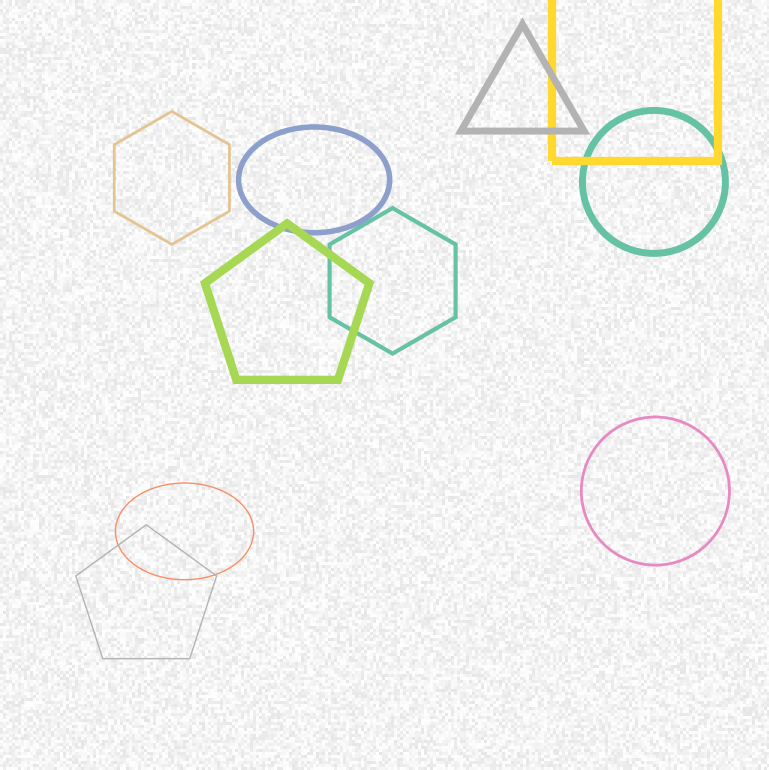[{"shape": "hexagon", "thickness": 1.5, "radius": 0.47, "center": [0.51, 0.635]}, {"shape": "circle", "thickness": 2.5, "radius": 0.46, "center": [0.849, 0.764]}, {"shape": "oval", "thickness": 0.5, "radius": 0.45, "center": [0.24, 0.31]}, {"shape": "oval", "thickness": 2, "radius": 0.49, "center": [0.408, 0.766]}, {"shape": "circle", "thickness": 1, "radius": 0.48, "center": [0.851, 0.362]}, {"shape": "pentagon", "thickness": 3, "radius": 0.56, "center": [0.373, 0.598]}, {"shape": "square", "thickness": 3, "radius": 0.54, "center": [0.825, 0.899]}, {"shape": "hexagon", "thickness": 1, "radius": 0.43, "center": [0.223, 0.769]}, {"shape": "pentagon", "thickness": 0.5, "radius": 0.48, "center": [0.19, 0.222]}, {"shape": "triangle", "thickness": 2.5, "radius": 0.46, "center": [0.679, 0.876]}]